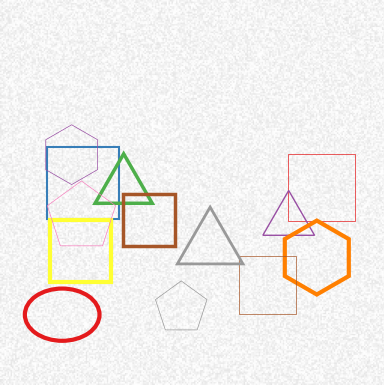[{"shape": "square", "thickness": 0.5, "radius": 0.43, "center": [0.834, 0.512]}, {"shape": "oval", "thickness": 3, "radius": 0.48, "center": [0.161, 0.183]}, {"shape": "square", "thickness": 1.5, "radius": 0.46, "center": [0.215, 0.525]}, {"shape": "triangle", "thickness": 2.5, "radius": 0.43, "center": [0.321, 0.515]}, {"shape": "hexagon", "thickness": 0.5, "radius": 0.39, "center": [0.186, 0.598]}, {"shape": "triangle", "thickness": 1, "radius": 0.39, "center": [0.75, 0.428]}, {"shape": "hexagon", "thickness": 3, "radius": 0.48, "center": [0.823, 0.331]}, {"shape": "square", "thickness": 3, "radius": 0.4, "center": [0.209, 0.348]}, {"shape": "square", "thickness": 0.5, "radius": 0.37, "center": [0.695, 0.26]}, {"shape": "square", "thickness": 2.5, "radius": 0.34, "center": [0.388, 0.43]}, {"shape": "pentagon", "thickness": 0.5, "radius": 0.47, "center": [0.212, 0.437]}, {"shape": "pentagon", "thickness": 0.5, "radius": 0.35, "center": [0.471, 0.2]}, {"shape": "triangle", "thickness": 2, "radius": 0.49, "center": [0.546, 0.364]}]